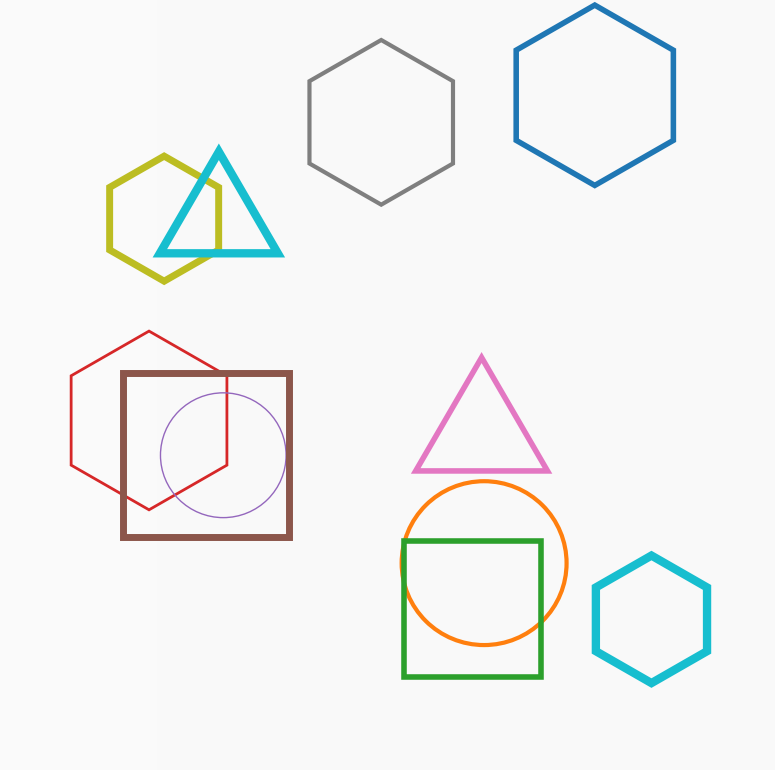[{"shape": "hexagon", "thickness": 2, "radius": 0.59, "center": [0.767, 0.876]}, {"shape": "circle", "thickness": 1.5, "radius": 0.53, "center": [0.625, 0.269]}, {"shape": "square", "thickness": 2, "radius": 0.44, "center": [0.609, 0.209]}, {"shape": "hexagon", "thickness": 1, "radius": 0.58, "center": [0.192, 0.454]}, {"shape": "circle", "thickness": 0.5, "radius": 0.41, "center": [0.288, 0.409]}, {"shape": "square", "thickness": 2.5, "radius": 0.53, "center": [0.266, 0.409]}, {"shape": "triangle", "thickness": 2, "radius": 0.49, "center": [0.621, 0.437]}, {"shape": "hexagon", "thickness": 1.5, "radius": 0.53, "center": [0.492, 0.841]}, {"shape": "hexagon", "thickness": 2.5, "radius": 0.41, "center": [0.212, 0.716]}, {"shape": "hexagon", "thickness": 3, "radius": 0.41, "center": [0.841, 0.196]}, {"shape": "triangle", "thickness": 3, "radius": 0.44, "center": [0.282, 0.715]}]